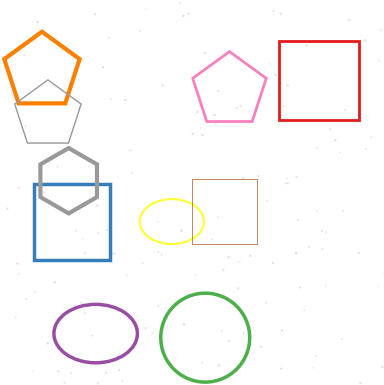[{"shape": "square", "thickness": 2, "radius": 0.52, "center": [0.828, 0.791]}, {"shape": "square", "thickness": 2.5, "radius": 0.49, "center": [0.187, 0.423]}, {"shape": "circle", "thickness": 2.5, "radius": 0.58, "center": [0.533, 0.123]}, {"shape": "oval", "thickness": 2.5, "radius": 0.54, "center": [0.248, 0.134]}, {"shape": "pentagon", "thickness": 3, "radius": 0.51, "center": [0.109, 0.815]}, {"shape": "oval", "thickness": 1.5, "radius": 0.42, "center": [0.446, 0.424]}, {"shape": "square", "thickness": 0.5, "radius": 0.42, "center": [0.583, 0.451]}, {"shape": "pentagon", "thickness": 2, "radius": 0.5, "center": [0.596, 0.766]}, {"shape": "pentagon", "thickness": 1, "radius": 0.45, "center": [0.125, 0.702]}, {"shape": "hexagon", "thickness": 3, "radius": 0.42, "center": [0.178, 0.531]}]